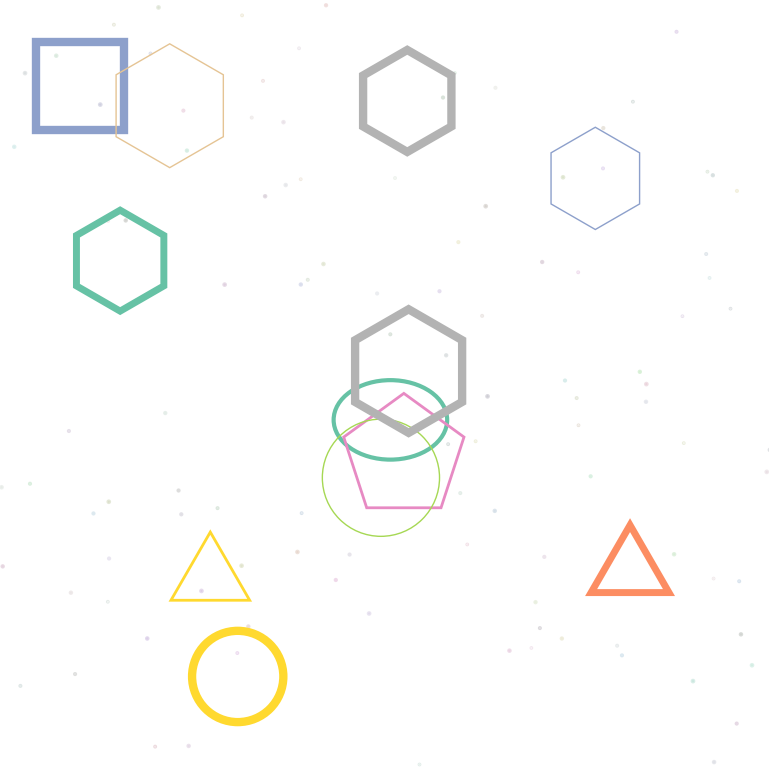[{"shape": "hexagon", "thickness": 2.5, "radius": 0.33, "center": [0.156, 0.661]}, {"shape": "oval", "thickness": 1.5, "radius": 0.37, "center": [0.507, 0.455]}, {"shape": "triangle", "thickness": 2.5, "radius": 0.29, "center": [0.818, 0.26]}, {"shape": "hexagon", "thickness": 0.5, "radius": 0.33, "center": [0.773, 0.768]}, {"shape": "square", "thickness": 3, "radius": 0.29, "center": [0.104, 0.888]}, {"shape": "pentagon", "thickness": 1, "radius": 0.41, "center": [0.524, 0.407]}, {"shape": "circle", "thickness": 0.5, "radius": 0.38, "center": [0.495, 0.38]}, {"shape": "triangle", "thickness": 1, "radius": 0.3, "center": [0.273, 0.25]}, {"shape": "circle", "thickness": 3, "radius": 0.3, "center": [0.309, 0.121]}, {"shape": "hexagon", "thickness": 0.5, "radius": 0.4, "center": [0.22, 0.863]}, {"shape": "hexagon", "thickness": 3, "radius": 0.4, "center": [0.531, 0.518]}, {"shape": "hexagon", "thickness": 3, "radius": 0.33, "center": [0.529, 0.869]}]